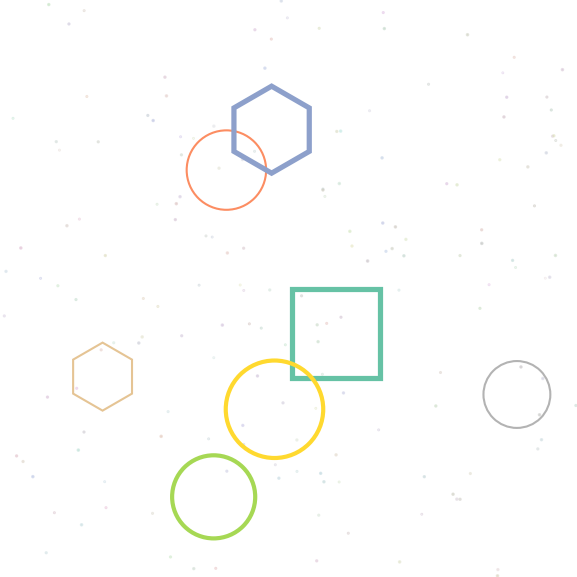[{"shape": "square", "thickness": 2.5, "radius": 0.38, "center": [0.582, 0.422]}, {"shape": "circle", "thickness": 1, "radius": 0.34, "center": [0.392, 0.705]}, {"shape": "hexagon", "thickness": 2.5, "radius": 0.38, "center": [0.47, 0.775]}, {"shape": "circle", "thickness": 2, "radius": 0.36, "center": [0.37, 0.139]}, {"shape": "circle", "thickness": 2, "radius": 0.42, "center": [0.475, 0.29]}, {"shape": "hexagon", "thickness": 1, "radius": 0.29, "center": [0.178, 0.347]}, {"shape": "circle", "thickness": 1, "radius": 0.29, "center": [0.895, 0.316]}]